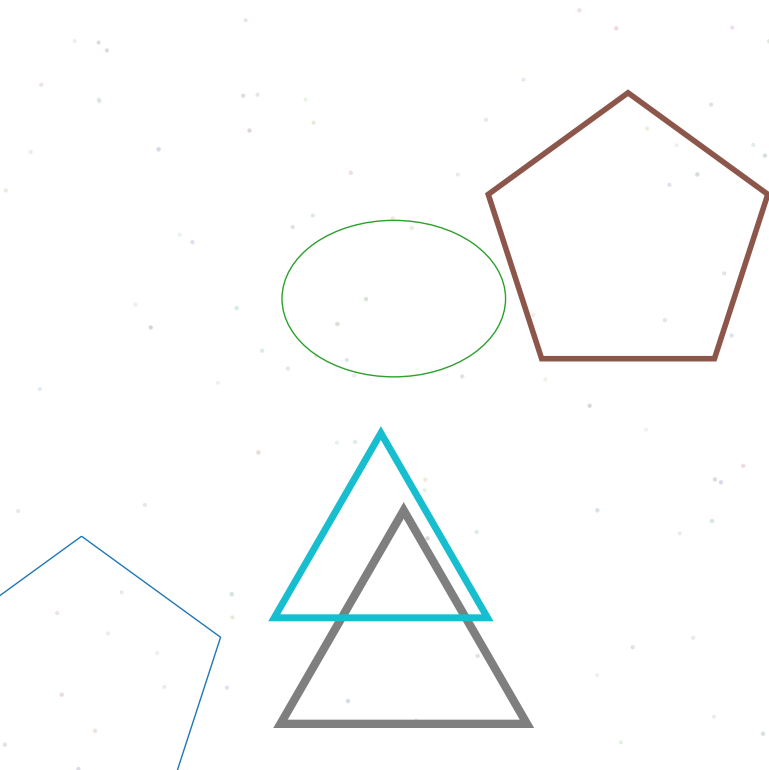[{"shape": "pentagon", "thickness": 0.5, "radius": 0.95, "center": [0.106, 0.114]}, {"shape": "oval", "thickness": 0.5, "radius": 0.73, "center": [0.511, 0.612]}, {"shape": "pentagon", "thickness": 2, "radius": 0.95, "center": [0.816, 0.689]}, {"shape": "triangle", "thickness": 3, "radius": 0.92, "center": [0.524, 0.152]}, {"shape": "triangle", "thickness": 2.5, "radius": 0.8, "center": [0.495, 0.278]}]